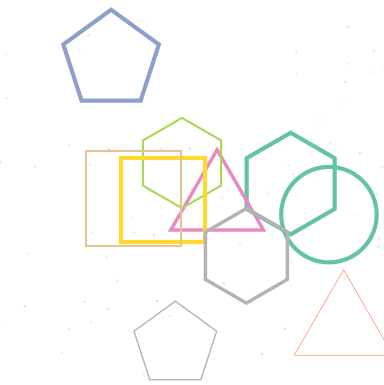[{"shape": "hexagon", "thickness": 3, "radius": 0.66, "center": [0.755, 0.523]}, {"shape": "circle", "thickness": 3, "radius": 0.62, "center": [0.854, 0.442]}, {"shape": "triangle", "thickness": 0.5, "radius": 0.74, "center": [0.893, 0.151]}, {"shape": "pentagon", "thickness": 3, "radius": 0.65, "center": [0.289, 0.844]}, {"shape": "triangle", "thickness": 2.5, "radius": 0.69, "center": [0.564, 0.472]}, {"shape": "hexagon", "thickness": 1.5, "radius": 0.59, "center": [0.473, 0.577]}, {"shape": "square", "thickness": 3, "radius": 0.55, "center": [0.423, 0.48]}, {"shape": "square", "thickness": 1.5, "radius": 0.62, "center": [0.347, 0.485]}, {"shape": "hexagon", "thickness": 2.5, "radius": 0.61, "center": [0.64, 0.336]}, {"shape": "pentagon", "thickness": 1, "radius": 0.56, "center": [0.455, 0.105]}]